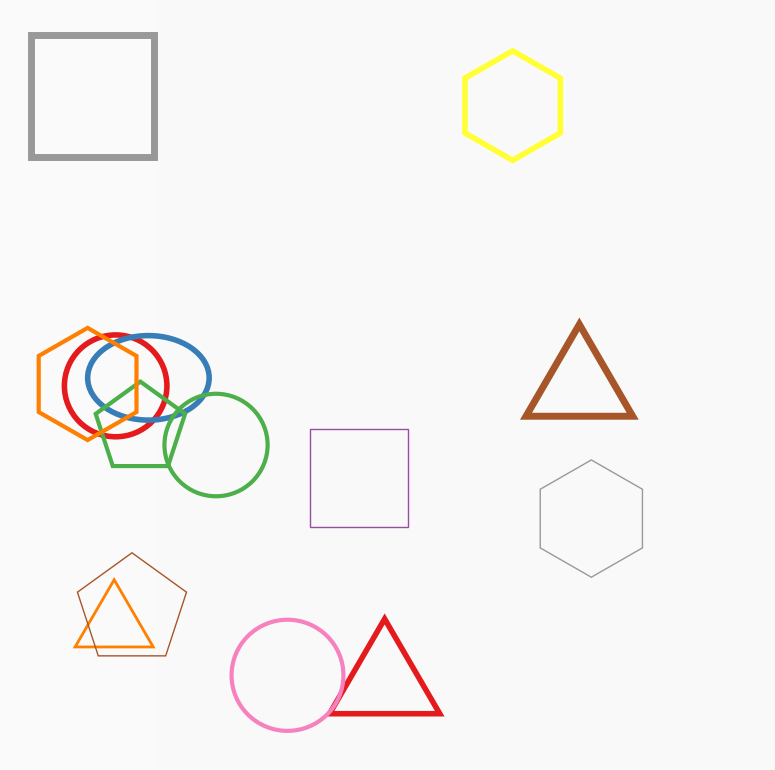[{"shape": "triangle", "thickness": 2, "radius": 0.41, "center": [0.496, 0.114]}, {"shape": "circle", "thickness": 2, "radius": 0.33, "center": [0.149, 0.499]}, {"shape": "oval", "thickness": 2, "radius": 0.39, "center": [0.191, 0.509]}, {"shape": "pentagon", "thickness": 1.5, "radius": 0.3, "center": [0.181, 0.444]}, {"shape": "circle", "thickness": 1.5, "radius": 0.33, "center": [0.279, 0.422]}, {"shape": "square", "thickness": 0.5, "radius": 0.32, "center": [0.464, 0.379]}, {"shape": "hexagon", "thickness": 1.5, "radius": 0.36, "center": [0.113, 0.501]}, {"shape": "triangle", "thickness": 1, "radius": 0.29, "center": [0.147, 0.189]}, {"shape": "hexagon", "thickness": 2, "radius": 0.36, "center": [0.661, 0.863]}, {"shape": "triangle", "thickness": 2.5, "radius": 0.4, "center": [0.748, 0.499]}, {"shape": "pentagon", "thickness": 0.5, "radius": 0.37, "center": [0.17, 0.208]}, {"shape": "circle", "thickness": 1.5, "radius": 0.36, "center": [0.371, 0.123]}, {"shape": "square", "thickness": 2.5, "radius": 0.4, "center": [0.119, 0.876]}, {"shape": "hexagon", "thickness": 0.5, "radius": 0.38, "center": [0.763, 0.327]}]